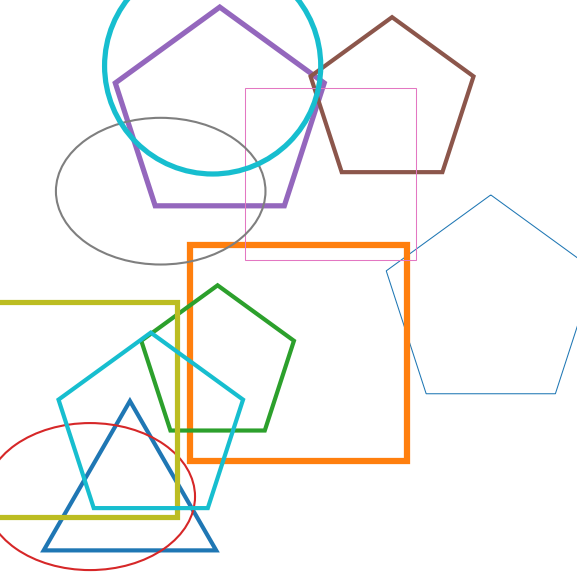[{"shape": "triangle", "thickness": 2, "radius": 0.86, "center": [0.225, 0.132]}, {"shape": "pentagon", "thickness": 0.5, "radius": 0.95, "center": [0.85, 0.471]}, {"shape": "square", "thickness": 3, "radius": 0.94, "center": [0.517, 0.388]}, {"shape": "pentagon", "thickness": 2, "radius": 0.69, "center": [0.377, 0.366]}, {"shape": "oval", "thickness": 1, "radius": 0.91, "center": [0.156, 0.139]}, {"shape": "pentagon", "thickness": 2.5, "radius": 0.95, "center": [0.381, 0.797]}, {"shape": "pentagon", "thickness": 2, "radius": 0.74, "center": [0.679, 0.821]}, {"shape": "square", "thickness": 0.5, "radius": 0.74, "center": [0.572, 0.698]}, {"shape": "oval", "thickness": 1, "radius": 0.91, "center": [0.278, 0.668]}, {"shape": "square", "thickness": 2.5, "radius": 0.93, "center": [0.12, 0.291]}, {"shape": "pentagon", "thickness": 2, "radius": 0.84, "center": [0.261, 0.255]}, {"shape": "circle", "thickness": 2.5, "radius": 0.94, "center": [0.368, 0.885]}]